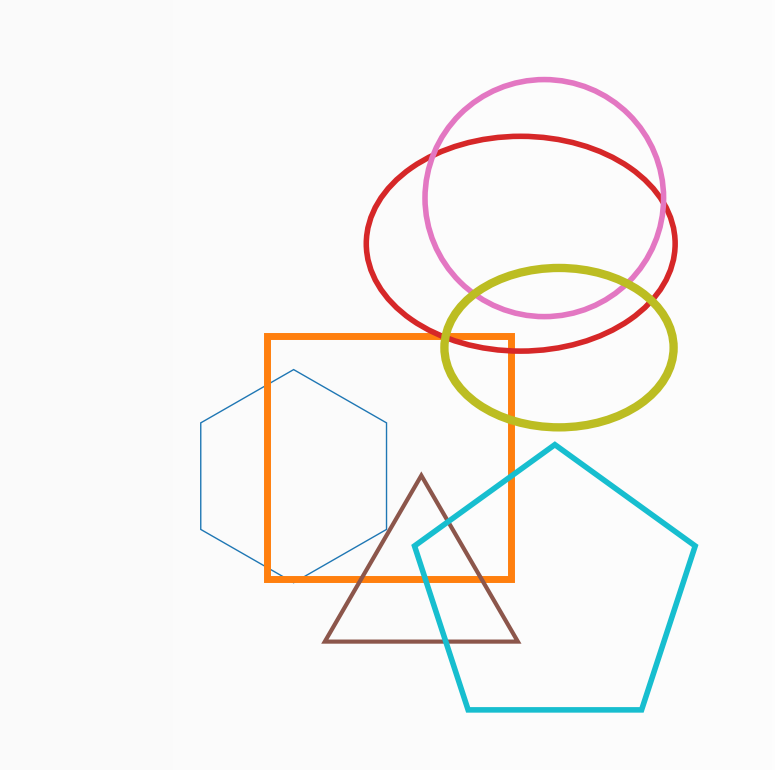[{"shape": "hexagon", "thickness": 0.5, "radius": 0.69, "center": [0.379, 0.382]}, {"shape": "square", "thickness": 2.5, "radius": 0.79, "center": [0.502, 0.406]}, {"shape": "oval", "thickness": 2, "radius": 1.0, "center": [0.672, 0.684]}, {"shape": "triangle", "thickness": 1.5, "radius": 0.72, "center": [0.544, 0.239]}, {"shape": "circle", "thickness": 2, "radius": 0.77, "center": [0.702, 0.743]}, {"shape": "oval", "thickness": 3, "radius": 0.74, "center": [0.721, 0.548]}, {"shape": "pentagon", "thickness": 2, "radius": 0.95, "center": [0.716, 0.232]}]